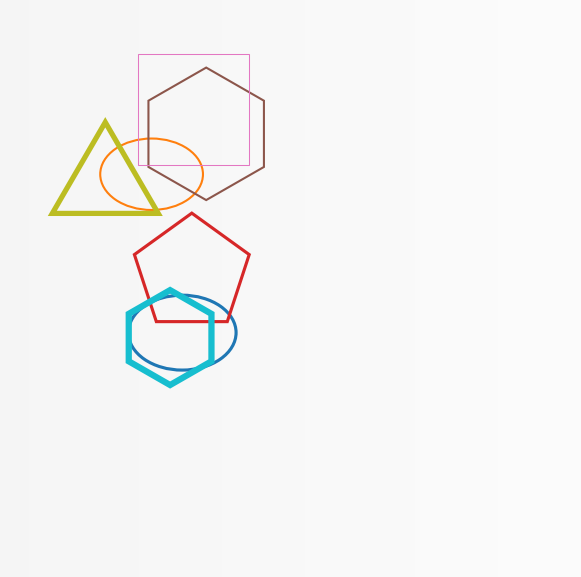[{"shape": "oval", "thickness": 1.5, "radius": 0.46, "center": [0.314, 0.423]}, {"shape": "oval", "thickness": 1, "radius": 0.44, "center": [0.261, 0.697]}, {"shape": "pentagon", "thickness": 1.5, "radius": 0.52, "center": [0.33, 0.526]}, {"shape": "hexagon", "thickness": 1, "radius": 0.57, "center": [0.355, 0.767]}, {"shape": "square", "thickness": 0.5, "radius": 0.48, "center": [0.333, 0.81]}, {"shape": "triangle", "thickness": 2.5, "radius": 0.53, "center": [0.181, 0.682]}, {"shape": "hexagon", "thickness": 3, "radius": 0.41, "center": [0.293, 0.415]}]